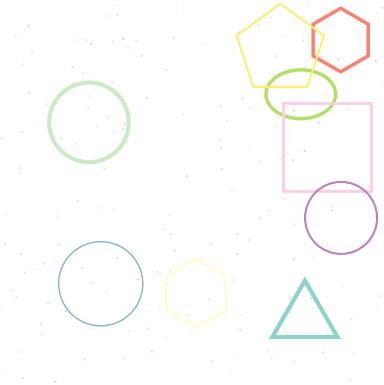[{"shape": "triangle", "thickness": 3, "radius": 0.49, "center": [0.792, 0.173]}, {"shape": "hexagon", "thickness": 1, "radius": 0.44, "center": [0.509, 0.238]}, {"shape": "hexagon", "thickness": 2.5, "radius": 0.41, "center": [0.885, 0.896]}, {"shape": "circle", "thickness": 1, "radius": 0.55, "center": [0.262, 0.263]}, {"shape": "oval", "thickness": 2.5, "radius": 0.45, "center": [0.781, 0.755]}, {"shape": "square", "thickness": 2, "radius": 0.57, "center": [0.849, 0.617]}, {"shape": "circle", "thickness": 1.5, "radius": 0.47, "center": [0.886, 0.434]}, {"shape": "circle", "thickness": 3, "radius": 0.52, "center": [0.231, 0.682]}, {"shape": "pentagon", "thickness": 1.5, "radius": 0.6, "center": [0.728, 0.871]}]